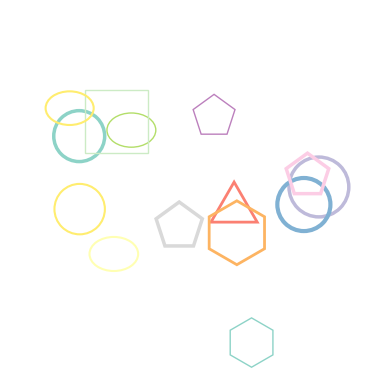[{"shape": "hexagon", "thickness": 1, "radius": 0.32, "center": [0.653, 0.11]}, {"shape": "circle", "thickness": 2.5, "radius": 0.33, "center": [0.206, 0.646]}, {"shape": "oval", "thickness": 1.5, "radius": 0.32, "center": [0.296, 0.34]}, {"shape": "circle", "thickness": 2.5, "radius": 0.39, "center": [0.828, 0.514]}, {"shape": "triangle", "thickness": 2, "radius": 0.35, "center": [0.608, 0.458]}, {"shape": "circle", "thickness": 3, "radius": 0.34, "center": [0.789, 0.469]}, {"shape": "hexagon", "thickness": 2, "radius": 0.42, "center": [0.615, 0.395]}, {"shape": "oval", "thickness": 1, "radius": 0.32, "center": [0.341, 0.662]}, {"shape": "pentagon", "thickness": 2.5, "radius": 0.29, "center": [0.799, 0.544]}, {"shape": "pentagon", "thickness": 2.5, "radius": 0.32, "center": [0.465, 0.412]}, {"shape": "pentagon", "thickness": 1, "radius": 0.29, "center": [0.556, 0.698]}, {"shape": "square", "thickness": 1, "radius": 0.41, "center": [0.303, 0.684]}, {"shape": "oval", "thickness": 1.5, "radius": 0.31, "center": [0.181, 0.719]}, {"shape": "circle", "thickness": 1.5, "radius": 0.33, "center": [0.207, 0.457]}]